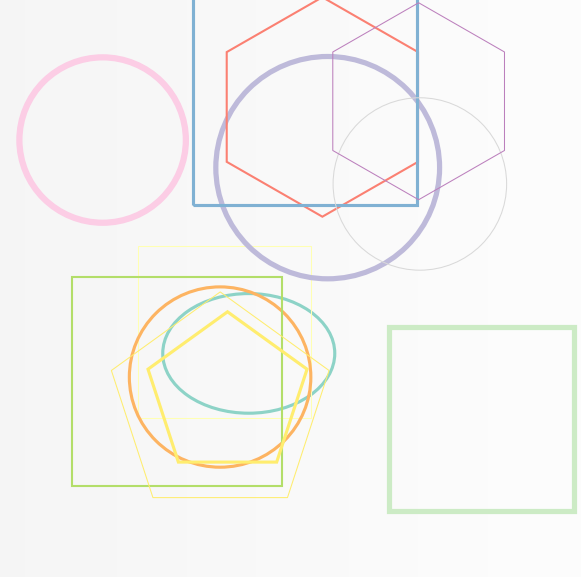[{"shape": "oval", "thickness": 1.5, "radius": 0.74, "center": [0.428, 0.387]}, {"shape": "square", "thickness": 0.5, "radius": 0.74, "center": [0.386, 0.424]}, {"shape": "circle", "thickness": 2.5, "radius": 0.96, "center": [0.564, 0.709]}, {"shape": "hexagon", "thickness": 1, "radius": 0.95, "center": [0.555, 0.814]}, {"shape": "square", "thickness": 1.5, "radius": 0.96, "center": [0.525, 0.836]}, {"shape": "circle", "thickness": 1.5, "radius": 0.78, "center": [0.379, 0.346]}, {"shape": "square", "thickness": 1, "radius": 0.9, "center": [0.304, 0.339]}, {"shape": "circle", "thickness": 3, "radius": 0.72, "center": [0.177, 0.757]}, {"shape": "circle", "thickness": 0.5, "radius": 0.75, "center": [0.722, 0.681]}, {"shape": "hexagon", "thickness": 0.5, "radius": 0.85, "center": [0.72, 0.824]}, {"shape": "square", "thickness": 2.5, "radius": 0.8, "center": [0.829, 0.273]}, {"shape": "pentagon", "thickness": 1.5, "radius": 0.72, "center": [0.391, 0.315]}, {"shape": "pentagon", "thickness": 0.5, "radius": 0.98, "center": [0.379, 0.297]}]